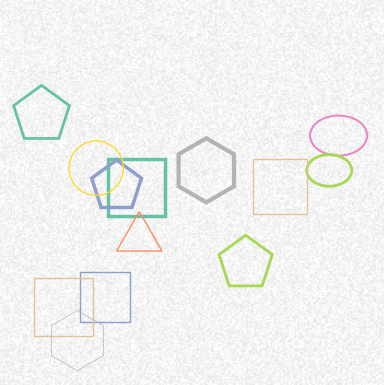[{"shape": "square", "thickness": 2.5, "radius": 0.37, "center": [0.354, 0.513]}, {"shape": "pentagon", "thickness": 2, "radius": 0.38, "center": [0.108, 0.702]}, {"shape": "triangle", "thickness": 1, "radius": 0.34, "center": [0.362, 0.382]}, {"shape": "pentagon", "thickness": 2.5, "radius": 0.34, "center": [0.303, 0.516]}, {"shape": "square", "thickness": 1, "radius": 0.32, "center": [0.272, 0.228]}, {"shape": "oval", "thickness": 1.5, "radius": 0.37, "center": [0.879, 0.648]}, {"shape": "pentagon", "thickness": 2, "radius": 0.36, "center": [0.638, 0.316]}, {"shape": "oval", "thickness": 2, "radius": 0.29, "center": [0.855, 0.557]}, {"shape": "circle", "thickness": 1, "radius": 0.35, "center": [0.25, 0.563]}, {"shape": "square", "thickness": 1, "radius": 0.38, "center": [0.165, 0.202]}, {"shape": "square", "thickness": 1, "radius": 0.35, "center": [0.727, 0.516]}, {"shape": "hexagon", "thickness": 3, "radius": 0.42, "center": [0.536, 0.558]}, {"shape": "hexagon", "thickness": 0.5, "radius": 0.39, "center": [0.201, 0.115]}]